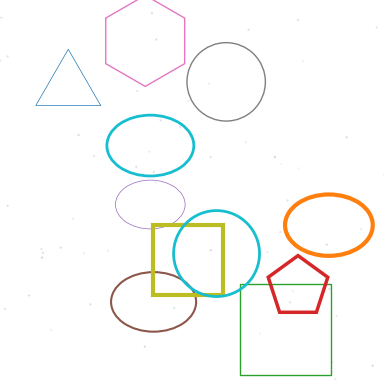[{"shape": "triangle", "thickness": 0.5, "radius": 0.49, "center": [0.177, 0.775]}, {"shape": "oval", "thickness": 3, "radius": 0.57, "center": [0.854, 0.415]}, {"shape": "square", "thickness": 1, "radius": 0.59, "center": [0.742, 0.145]}, {"shape": "pentagon", "thickness": 2.5, "radius": 0.41, "center": [0.774, 0.255]}, {"shape": "oval", "thickness": 0.5, "radius": 0.45, "center": [0.39, 0.469]}, {"shape": "oval", "thickness": 1.5, "radius": 0.55, "center": [0.399, 0.216]}, {"shape": "hexagon", "thickness": 1, "radius": 0.59, "center": [0.377, 0.894]}, {"shape": "circle", "thickness": 1, "radius": 0.51, "center": [0.587, 0.787]}, {"shape": "square", "thickness": 3, "radius": 0.46, "center": [0.488, 0.324]}, {"shape": "circle", "thickness": 2, "radius": 0.56, "center": [0.562, 0.341]}, {"shape": "oval", "thickness": 2, "radius": 0.56, "center": [0.39, 0.622]}]